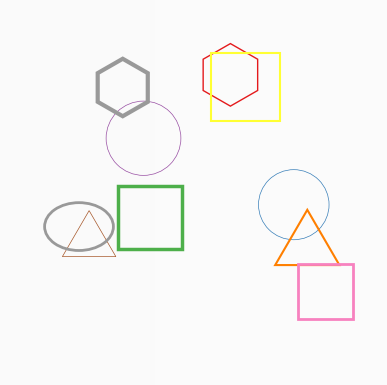[{"shape": "hexagon", "thickness": 1, "radius": 0.41, "center": [0.595, 0.806]}, {"shape": "circle", "thickness": 0.5, "radius": 0.46, "center": [0.758, 0.468]}, {"shape": "square", "thickness": 2.5, "radius": 0.41, "center": [0.387, 0.435]}, {"shape": "circle", "thickness": 0.5, "radius": 0.48, "center": [0.37, 0.641]}, {"shape": "triangle", "thickness": 1.5, "radius": 0.48, "center": [0.793, 0.359]}, {"shape": "square", "thickness": 1.5, "radius": 0.44, "center": [0.634, 0.775]}, {"shape": "triangle", "thickness": 0.5, "radius": 0.4, "center": [0.23, 0.373]}, {"shape": "square", "thickness": 2, "radius": 0.36, "center": [0.841, 0.242]}, {"shape": "hexagon", "thickness": 3, "radius": 0.37, "center": [0.317, 0.773]}, {"shape": "oval", "thickness": 2, "radius": 0.44, "center": [0.204, 0.411]}]